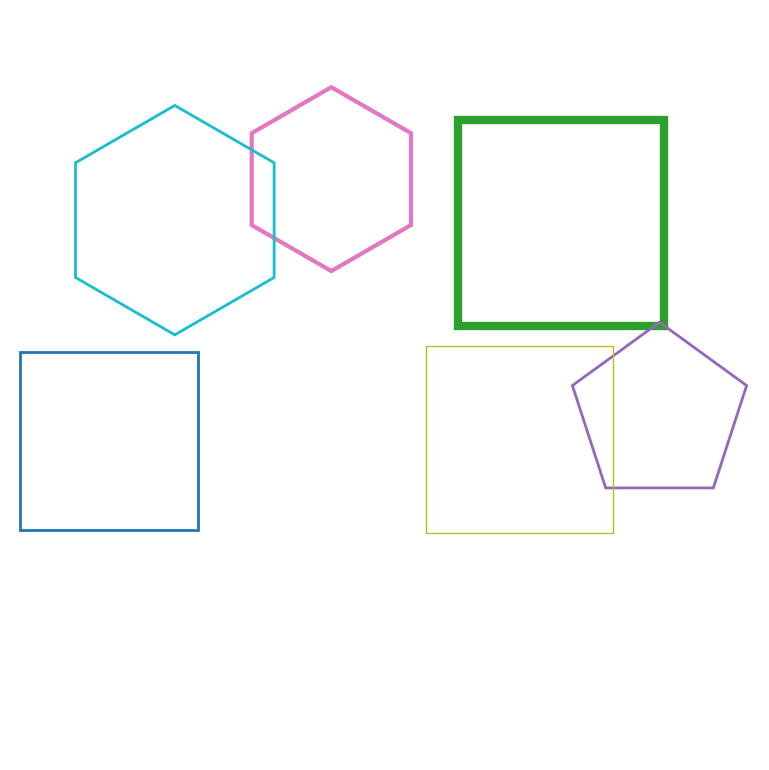[{"shape": "square", "thickness": 1, "radius": 0.58, "center": [0.142, 0.428]}, {"shape": "square", "thickness": 3, "radius": 0.67, "center": [0.728, 0.711]}, {"shape": "pentagon", "thickness": 1, "radius": 0.59, "center": [0.857, 0.463]}, {"shape": "hexagon", "thickness": 1.5, "radius": 0.6, "center": [0.43, 0.767]}, {"shape": "square", "thickness": 0.5, "radius": 0.61, "center": [0.675, 0.429]}, {"shape": "hexagon", "thickness": 1, "radius": 0.74, "center": [0.227, 0.714]}]